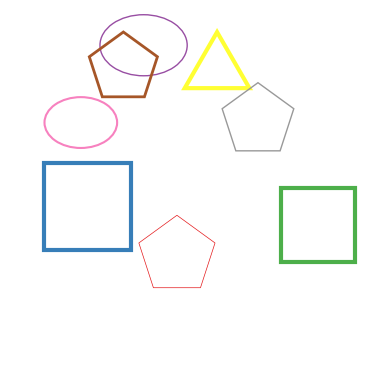[{"shape": "pentagon", "thickness": 0.5, "radius": 0.52, "center": [0.46, 0.337]}, {"shape": "square", "thickness": 3, "radius": 0.56, "center": [0.227, 0.464]}, {"shape": "square", "thickness": 3, "radius": 0.48, "center": [0.827, 0.416]}, {"shape": "oval", "thickness": 1, "radius": 0.57, "center": [0.373, 0.882]}, {"shape": "triangle", "thickness": 3, "radius": 0.49, "center": [0.564, 0.82]}, {"shape": "pentagon", "thickness": 2, "radius": 0.47, "center": [0.32, 0.824]}, {"shape": "oval", "thickness": 1.5, "radius": 0.47, "center": [0.21, 0.682]}, {"shape": "pentagon", "thickness": 1, "radius": 0.49, "center": [0.67, 0.687]}]